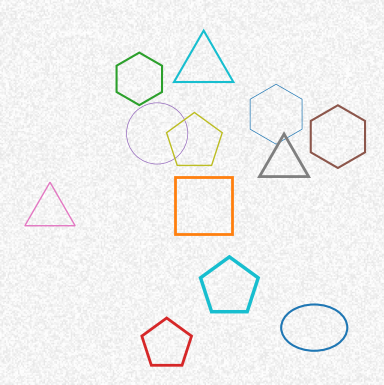[{"shape": "oval", "thickness": 1.5, "radius": 0.43, "center": [0.816, 0.149]}, {"shape": "hexagon", "thickness": 0.5, "radius": 0.39, "center": [0.717, 0.703]}, {"shape": "square", "thickness": 2, "radius": 0.37, "center": [0.528, 0.466]}, {"shape": "hexagon", "thickness": 1.5, "radius": 0.34, "center": [0.362, 0.795]}, {"shape": "pentagon", "thickness": 2, "radius": 0.34, "center": [0.433, 0.106]}, {"shape": "circle", "thickness": 0.5, "radius": 0.4, "center": [0.408, 0.653]}, {"shape": "hexagon", "thickness": 1.5, "radius": 0.41, "center": [0.878, 0.645]}, {"shape": "triangle", "thickness": 1, "radius": 0.38, "center": [0.13, 0.451]}, {"shape": "triangle", "thickness": 2, "radius": 0.37, "center": [0.738, 0.578]}, {"shape": "pentagon", "thickness": 1, "radius": 0.38, "center": [0.505, 0.632]}, {"shape": "pentagon", "thickness": 2.5, "radius": 0.39, "center": [0.596, 0.254]}, {"shape": "triangle", "thickness": 1.5, "radius": 0.45, "center": [0.529, 0.831]}]